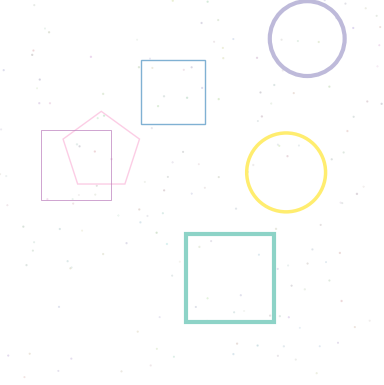[{"shape": "square", "thickness": 3, "radius": 0.57, "center": [0.598, 0.279]}, {"shape": "circle", "thickness": 3, "radius": 0.49, "center": [0.798, 0.9]}, {"shape": "square", "thickness": 1, "radius": 0.42, "center": [0.448, 0.76]}, {"shape": "pentagon", "thickness": 1, "radius": 0.52, "center": [0.263, 0.606]}, {"shape": "square", "thickness": 0.5, "radius": 0.45, "center": [0.198, 0.57]}, {"shape": "circle", "thickness": 2.5, "radius": 0.51, "center": [0.743, 0.552]}]